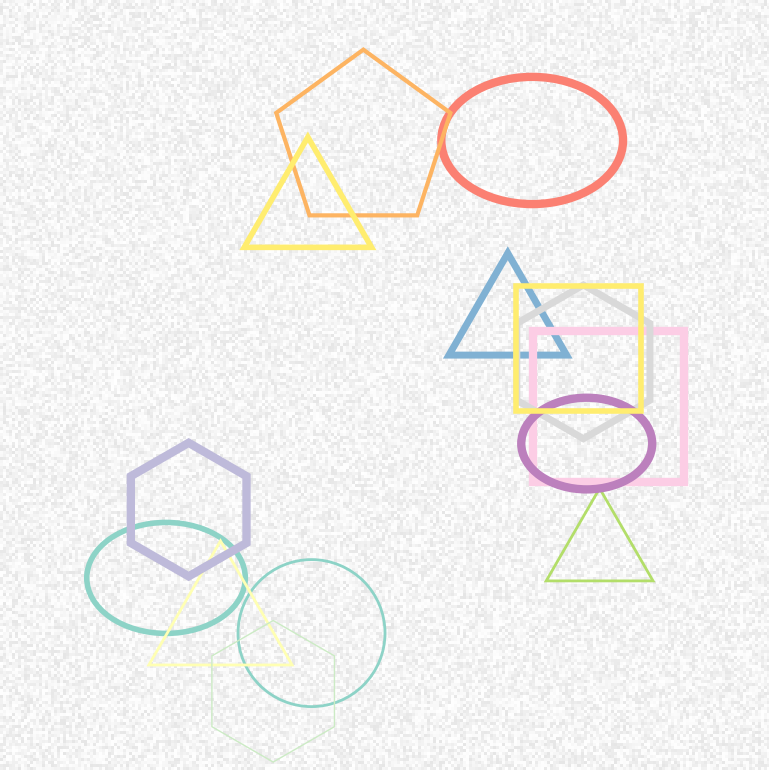[{"shape": "oval", "thickness": 2, "radius": 0.51, "center": [0.216, 0.249]}, {"shape": "circle", "thickness": 1, "radius": 0.48, "center": [0.405, 0.178]}, {"shape": "triangle", "thickness": 1, "radius": 0.54, "center": [0.286, 0.19]}, {"shape": "hexagon", "thickness": 3, "radius": 0.43, "center": [0.245, 0.338]}, {"shape": "oval", "thickness": 3, "radius": 0.59, "center": [0.691, 0.818]}, {"shape": "triangle", "thickness": 2.5, "radius": 0.44, "center": [0.659, 0.583]}, {"shape": "pentagon", "thickness": 1.5, "radius": 0.59, "center": [0.472, 0.817]}, {"shape": "triangle", "thickness": 1, "radius": 0.4, "center": [0.779, 0.286]}, {"shape": "square", "thickness": 3, "radius": 0.49, "center": [0.79, 0.472]}, {"shape": "hexagon", "thickness": 2.5, "radius": 0.5, "center": [0.758, 0.53]}, {"shape": "oval", "thickness": 3, "radius": 0.43, "center": [0.762, 0.424]}, {"shape": "hexagon", "thickness": 0.5, "radius": 0.46, "center": [0.355, 0.102]}, {"shape": "square", "thickness": 2, "radius": 0.41, "center": [0.751, 0.547]}, {"shape": "triangle", "thickness": 2, "radius": 0.48, "center": [0.4, 0.727]}]